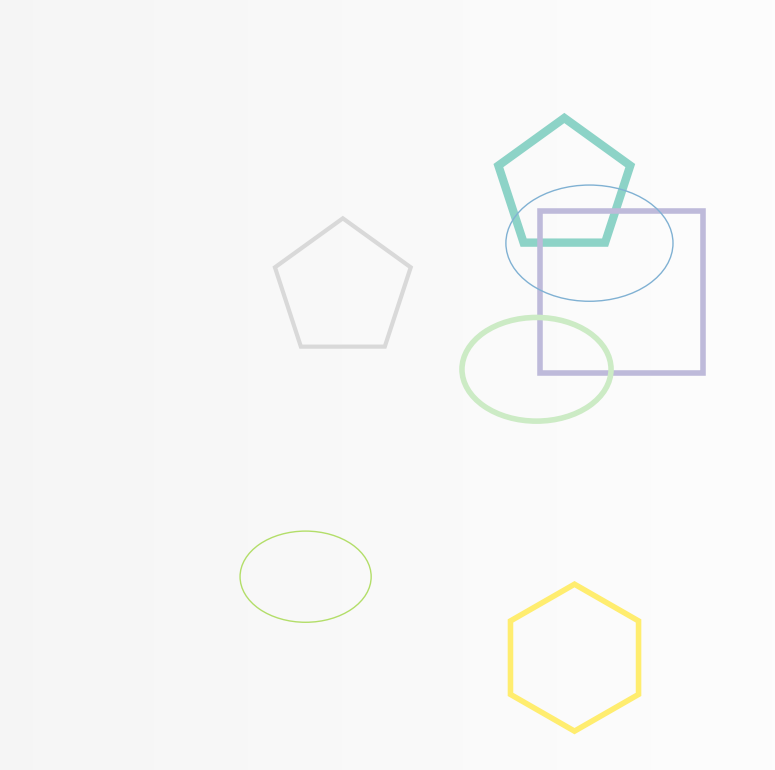[{"shape": "pentagon", "thickness": 3, "radius": 0.45, "center": [0.728, 0.757]}, {"shape": "square", "thickness": 2, "radius": 0.53, "center": [0.802, 0.621]}, {"shape": "oval", "thickness": 0.5, "radius": 0.54, "center": [0.761, 0.684]}, {"shape": "oval", "thickness": 0.5, "radius": 0.42, "center": [0.394, 0.251]}, {"shape": "pentagon", "thickness": 1.5, "radius": 0.46, "center": [0.442, 0.624]}, {"shape": "oval", "thickness": 2, "radius": 0.48, "center": [0.692, 0.52]}, {"shape": "hexagon", "thickness": 2, "radius": 0.48, "center": [0.741, 0.146]}]